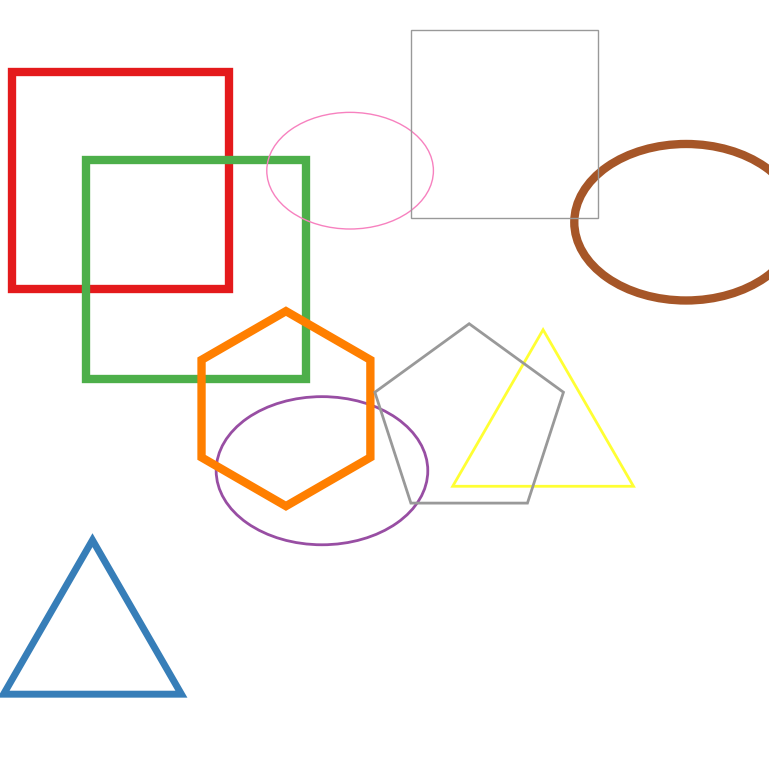[{"shape": "square", "thickness": 3, "radius": 0.7, "center": [0.156, 0.765]}, {"shape": "triangle", "thickness": 2.5, "radius": 0.67, "center": [0.12, 0.165]}, {"shape": "square", "thickness": 3, "radius": 0.71, "center": [0.255, 0.65]}, {"shape": "oval", "thickness": 1, "radius": 0.69, "center": [0.418, 0.389]}, {"shape": "hexagon", "thickness": 3, "radius": 0.63, "center": [0.371, 0.469]}, {"shape": "triangle", "thickness": 1, "radius": 0.68, "center": [0.705, 0.436]}, {"shape": "oval", "thickness": 3, "radius": 0.73, "center": [0.891, 0.711]}, {"shape": "oval", "thickness": 0.5, "radius": 0.54, "center": [0.455, 0.778]}, {"shape": "square", "thickness": 0.5, "radius": 0.61, "center": [0.655, 0.839]}, {"shape": "pentagon", "thickness": 1, "radius": 0.64, "center": [0.609, 0.451]}]